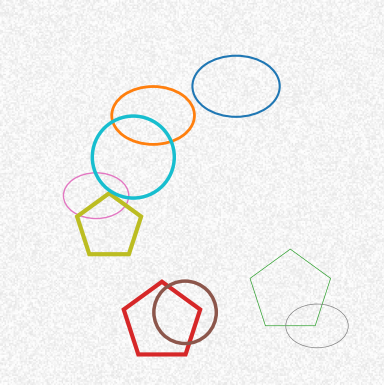[{"shape": "oval", "thickness": 1.5, "radius": 0.57, "center": [0.613, 0.776]}, {"shape": "oval", "thickness": 2, "radius": 0.54, "center": [0.398, 0.7]}, {"shape": "pentagon", "thickness": 0.5, "radius": 0.55, "center": [0.754, 0.243]}, {"shape": "pentagon", "thickness": 3, "radius": 0.52, "center": [0.421, 0.164]}, {"shape": "circle", "thickness": 2.5, "radius": 0.41, "center": [0.481, 0.189]}, {"shape": "oval", "thickness": 1, "radius": 0.42, "center": [0.25, 0.492]}, {"shape": "oval", "thickness": 0.5, "radius": 0.41, "center": [0.823, 0.153]}, {"shape": "pentagon", "thickness": 3, "radius": 0.44, "center": [0.283, 0.41]}, {"shape": "circle", "thickness": 2.5, "radius": 0.53, "center": [0.346, 0.592]}]